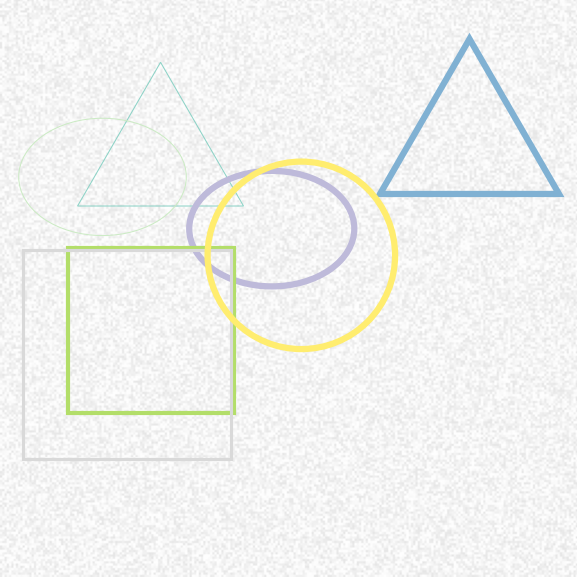[{"shape": "triangle", "thickness": 0.5, "radius": 0.83, "center": [0.278, 0.725]}, {"shape": "oval", "thickness": 3, "radius": 0.71, "center": [0.471, 0.603]}, {"shape": "triangle", "thickness": 3, "radius": 0.89, "center": [0.813, 0.753]}, {"shape": "square", "thickness": 2, "radius": 0.72, "center": [0.262, 0.427]}, {"shape": "square", "thickness": 1.5, "radius": 0.9, "center": [0.22, 0.385]}, {"shape": "oval", "thickness": 0.5, "radius": 0.73, "center": [0.177, 0.693]}, {"shape": "circle", "thickness": 3, "radius": 0.81, "center": [0.522, 0.557]}]